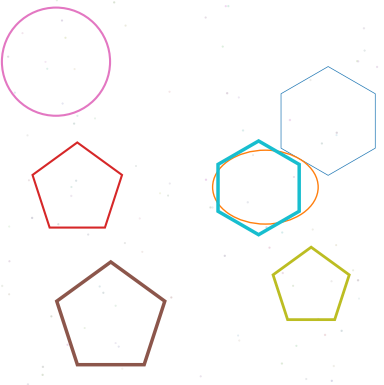[{"shape": "hexagon", "thickness": 0.5, "radius": 0.71, "center": [0.852, 0.686]}, {"shape": "oval", "thickness": 1, "radius": 0.69, "center": [0.689, 0.514]}, {"shape": "pentagon", "thickness": 1.5, "radius": 0.61, "center": [0.201, 0.508]}, {"shape": "pentagon", "thickness": 2.5, "radius": 0.74, "center": [0.288, 0.172]}, {"shape": "circle", "thickness": 1.5, "radius": 0.7, "center": [0.145, 0.84]}, {"shape": "pentagon", "thickness": 2, "radius": 0.52, "center": [0.808, 0.254]}, {"shape": "hexagon", "thickness": 2.5, "radius": 0.61, "center": [0.672, 0.512]}]